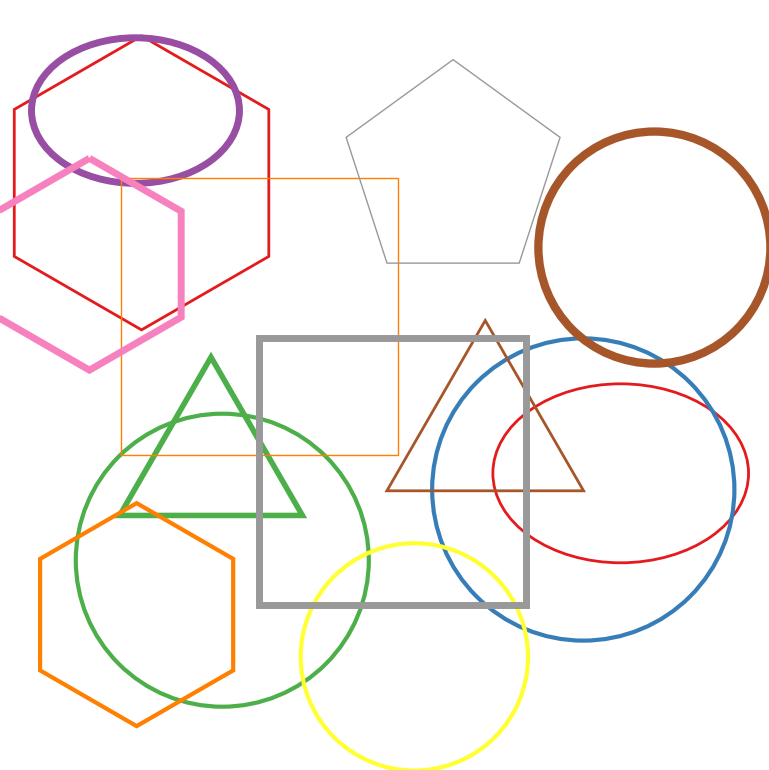[{"shape": "hexagon", "thickness": 1, "radius": 0.95, "center": [0.184, 0.762]}, {"shape": "oval", "thickness": 1, "radius": 0.83, "center": [0.806, 0.385]}, {"shape": "circle", "thickness": 1.5, "radius": 0.98, "center": [0.758, 0.364]}, {"shape": "circle", "thickness": 1.5, "radius": 0.95, "center": [0.289, 0.272]}, {"shape": "triangle", "thickness": 2, "radius": 0.69, "center": [0.274, 0.399]}, {"shape": "oval", "thickness": 2.5, "radius": 0.68, "center": [0.176, 0.856]}, {"shape": "hexagon", "thickness": 1.5, "radius": 0.72, "center": [0.177, 0.202]}, {"shape": "square", "thickness": 0.5, "radius": 0.9, "center": [0.337, 0.589]}, {"shape": "circle", "thickness": 1.5, "radius": 0.74, "center": [0.538, 0.147]}, {"shape": "circle", "thickness": 3, "radius": 0.75, "center": [0.85, 0.678]}, {"shape": "triangle", "thickness": 1, "radius": 0.74, "center": [0.63, 0.436]}, {"shape": "hexagon", "thickness": 2.5, "radius": 0.69, "center": [0.116, 0.657]}, {"shape": "square", "thickness": 2.5, "radius": 0.87, "center": [0.51, 0.388]}, {"shape": "pentagon", "thickness": 0.5, "radius": 0.73, "center": [0.588, 0.776]}]